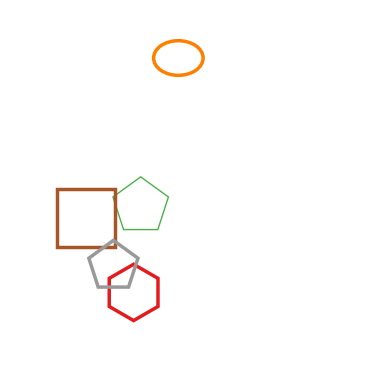[{"shape": "hexagon", "thickness": 2.5, "radius": 0.37, "center": [0.347, 0.24]}, {"shape": "pentagon", "thickness": 1, "radius": 0.38, "center": [0.365, 0.465]}, {"shape": "oval", "thickness": 2.5, "radius": 0.32, "center": [0.463, 0.849]}, {"shape": "square", "thickness": 2.5, "radius": 0.38, "center": [0.224, 0.434]}, {"shape": "pentagon", "thickness": 2.5, "radius": 0.34, "center": [0.295, 0.309]}]